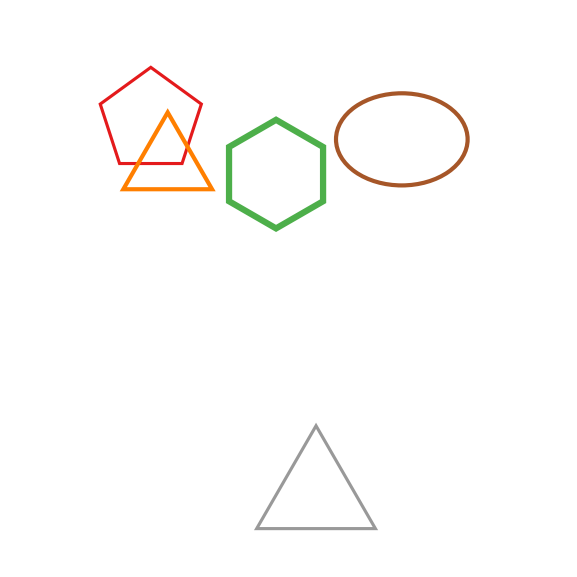[{"shape": "pentagon", "thickness": 1.5, "radius": 0.46, "center": [0.261, 0.79]}, {"shape": "hexagon", "thickness": 3, "radius": 0.47, "center": [0.478, 0.698]}, {"shape": "triangle", "thickness": 2, "radius": 0.44, "center": [0.29, 0.716]}, {"shape": "oval", "thickness": 2, "radius": 0.57, "center": [0.696, 0.758]}, {"shape": "triangle", "thickness": 1.5, "radius": 0.59, "center": [0.547, 0.143]}]